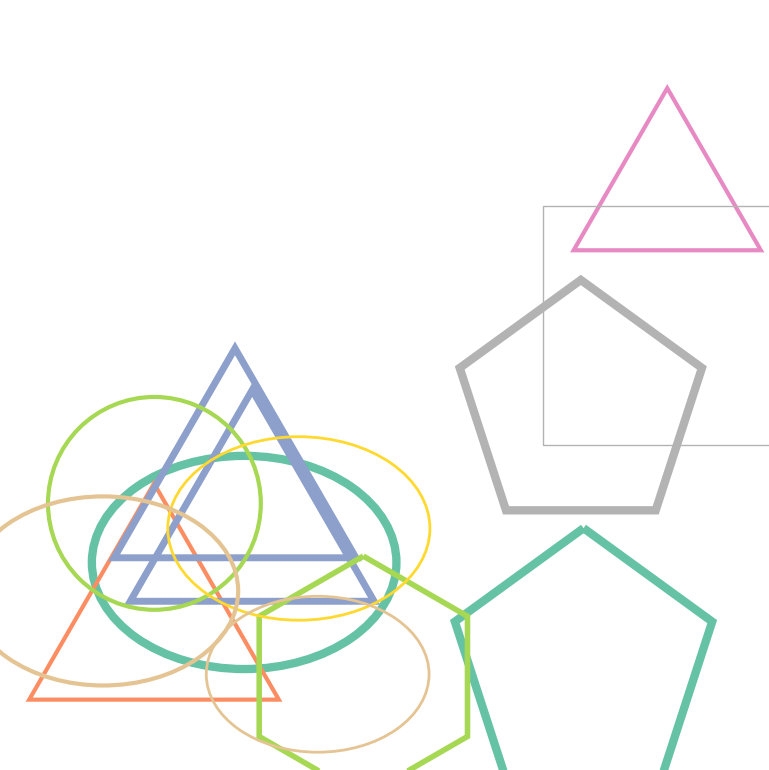[{"shape": "pentagon", "thickness": 3, "radius": 0.88, "center": [0.758, 0.138]}, {"shape": "oval", "thickness": 3, "radius": 0.99, "center": [0.317, 0.27]}, {"shape": "triangle", "thickness": 1.5, "radius": 0.94, "center": [0.2, 0.185]}, {"shape": "triangle", "thickness": 2.5, "radius": 0.91, "center": [0.327, 0.311]}, {"shape": "triangle", "thickness": 2.5, "radius": 0.91, "center": [0.305, 0.366]}, {"shape": "triangle", "thickness": 1.5, "radius": 0.7, "center": [0.867, 0.745]}, {"shape": "hexagon", "thickness": 2, "radius": 0.78, "center": [0.472, 0.122]}, {"shape": "circle", "thickness": 1.5, "radius": 0.69, "center": [0.201, 0.346]}, {"shape": "oval", "thickness": 1, "radius": 0.85, "center": [0.388, 0.314]}, {"shape": "oval", "thickness": 1, "radius": 0.72, "center": [0.413, 0.124]}, {"shape": "oval", "thickness": 1.5, "radius": 0.88, "center": [0.134, 0.233]}, {"shape": "pentagon", "thickness": 3, "radius": 0.83, "center": [0.754, 0.471]}, {"shape": "square", "thickness": 0.5, "radius": 0.77, "center": [0.86, 0.578]}]